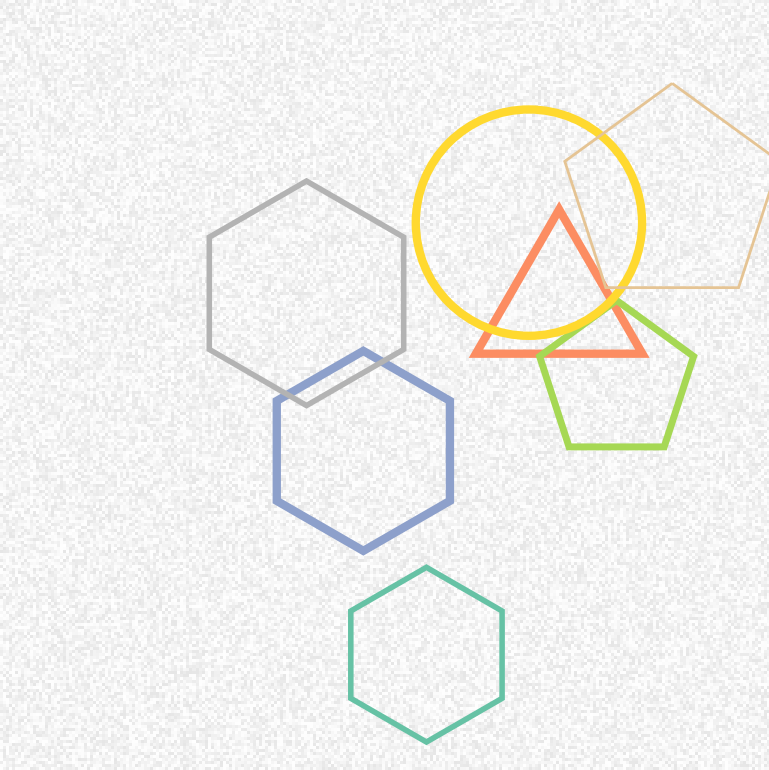[{"shape": "hexagon", "thickness": 2, "radius": 0.57, "center": [0.554, 0.15]}, {"shape": "triangle", "thickness": 3, "radius": 0.62, "center": [0.726, 0.603]}, {"shape": "hexagon", "thickness": 3, "radius": 0.65, "center": [0.472, 0.414]}, {"shape": "pentagon", "thickness": 2.5, "radius": 0.53, "center": [0.801, 0.505]}, {"shape": "circle", "thickness": 3, "radius": 0.73, "center": [0.687, 0.711]}, {"shape": "pentagon", "thickness": 1, "radius": 0.73, "center": [0.873, 0.745]}, {"shape": "hexagon", "thickness": 2, "radius": 0.73, "center": [0.398, 0.619]}]